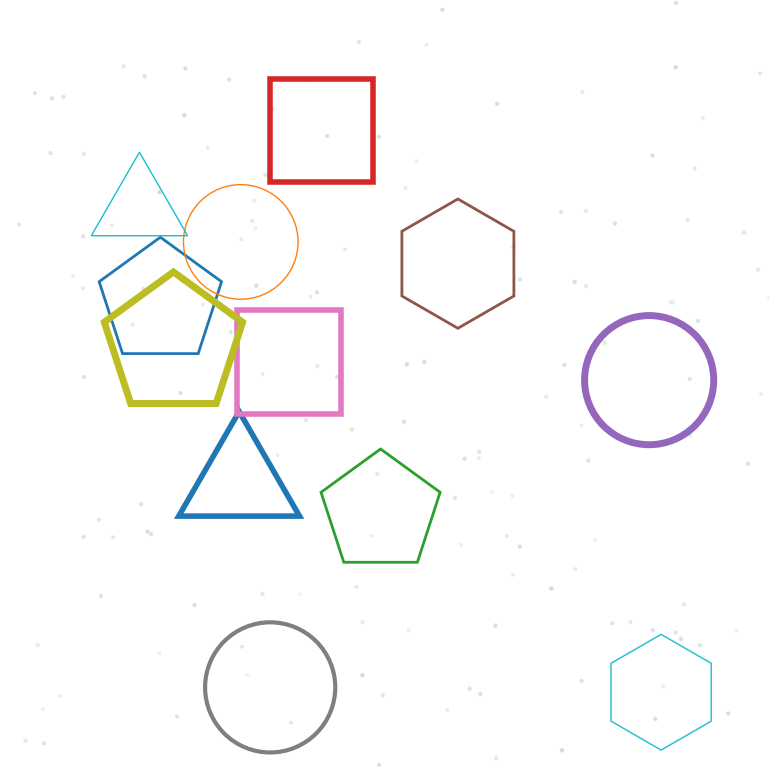[{"shape": "triangle", "thickness": 2, "radius": 0.45, "center": [0.311, 0.375]}, {"shape": "pentagon", "thickness": 1, "radius": 0.42, "center": [0.208, 0.608]}, {"shape": "circle", "thickness": 0.5, "radius": 0.37, "center": [0.313, 0.686]}, {"shape": "pentagon", "thickness": 1, "radius": 0.41, "center": [0.494, 0.336]}, {"shape": "square", "thickness": 2, "radius": 0.33, "center": [0.417, 0.83]}, {"shape": "circle", "thickness": 2.5, "radius": 0.42, "center": [0.843, 0.506]}, {"shape": "hexagon", "thickness": 1, "radius": 0.42, "center": [0.595, 0.658]}, {"shape": "square", "thickness": 2, "radius": 0.34, "center": [0.375, 0.53]}, {"shape": "circle", "thickness": 1.5, "radius": 0.42, "center": [0.351, 0.107]}, {"shape": "pentagon", "thickness": 2.5, "radius": 0.47, "center": [0.225, 0.552]}, {"shape": "triangle", "thickness": 0.5, "radius": 0.36, "center": [0.181, 0.73]}, {"shape": "hexagon", "thickness": 0.5, "radius": 0.38, "center": [0.859, 0.101]}]